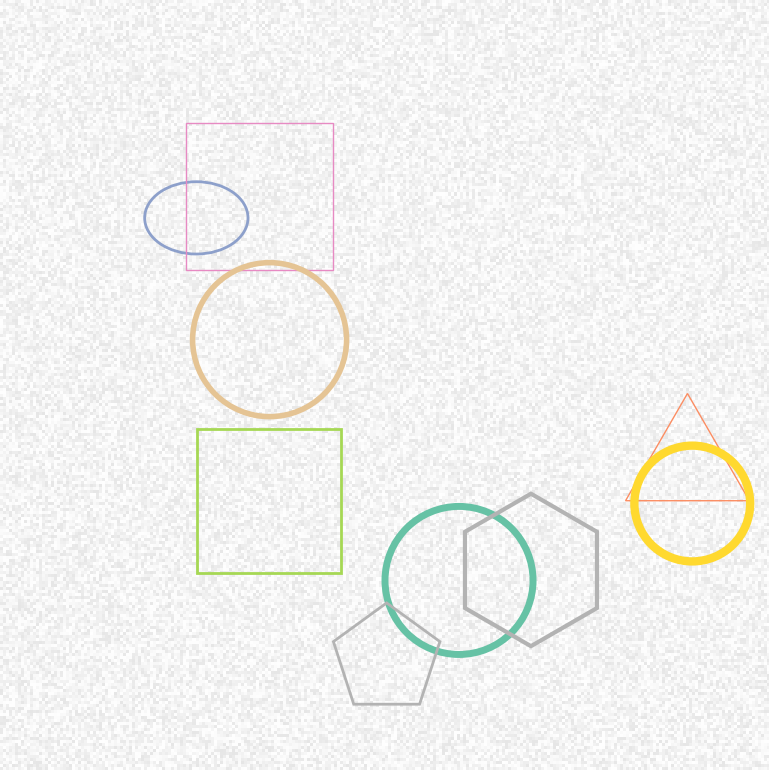[{"shape": "circle", "thickness": 2.5, "radius": 0.48, "center": [0.596, 0.246]}, {"shape": "triangle", "thickness": 0.5, "radius": 0.46, "center": [0.893, 0.396]}, {"shape": "oval", "thickness": 1, "radius": 0.34, "center": [0.255, 0.717]}, {"shape": "square", "thickness": 0.5, "radius": 0.48, "center": [0.337, 0.745]}, {"shape": "square", "thickness": 1, "radius": 0.47, "center": [0.349, 0.349]}, {"shape": "circle", "thickness": 3, "radius": 0.38, "center": [0.899, 0.346]}, {"shape": "circle", "thickness": 2, "radius": 0.5, "center": [0.35, 0.559]}, {"shape": "pentagon", "thickness": 1, "radius": 0.36, "center": [0.502, 0.144]}, {"shape": "hexagon", "thickness": 1.5, "radius": 0.49, "center": [0.69, 0.26]}]